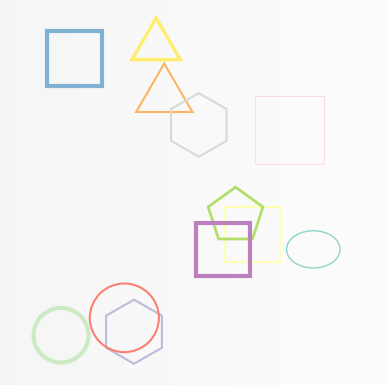[{"shape": "oval", "thickness": 1, "radius": 0.35, "center": [0.809, 0.352]}, {"shape": "square", "thickness": 1.5, "radius": 0.35, "center": [0.653, 0.391]}, {"shape": "hexagon", "thickness": 1.5, "radius": 0.42, "center": [0.346, 0.138]}, {"shape": "circle", "thickness": 1.5, "radius": 0.45, "center": [0.321, 0.174]}, {"shape": "square", "thickness": 3, "radius": 0.36, "center": [0.192, 0.848]}, {"shape": "triangle", "thickness": 1.5, "radius": 0.42, "center": [0.424, 0.751]}, {"shape": "pentagon", "thickness": 2, "radius": 0.37, "center": [0.608, 0.439]}, {"shape": "square", "thickness": 0.5, "radius": 0.44, "center": [0.747, 0.662]}, {"shape": "hexagon", "thickness": 1.5, "radius": 0.41, "center": [0.513, 0.676]}, {"shape": "square", "thickness": 3, "radius": 0.34, "center": [0.575, 0.353]}, {"shape": "circle", "thickness": 3, "radius": 0.35, "center": [0.157, 0.129]}, {"shape": "triangle", "thickness": 2.5, "radius": 0.36, "center": [0.403, 0.881]}]